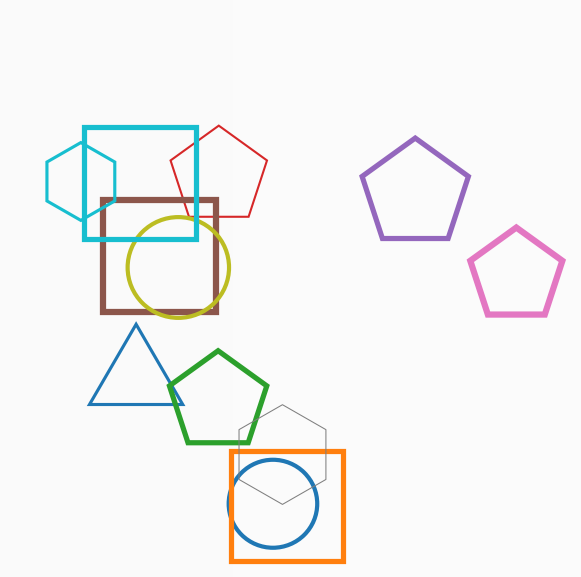[{"shape": "triangle", "thickness": 1.5, "radius": 0.46, "center": [0.234, 0.345]}, {"shape": "circle", "thickness": 2, "radius": 0.38, "center": [0.47, 0.127]}, {"shape": "square", "thickness": 2.5, "radius": 0.48, "center": [0.494, 0.123]}, {"shape": "pentagon", "thickness": 2.5, "radius": 0.44, "center": [0.375, 0.304]}, {"shape": "pentagon", "thickness": 1, "radius": 0.44, "center": [0.376, 0.694]}, {"shape": "pentagon", "thickness": 2.5, "radius": 0.48, "center": [0.714, 0.664]}, {"shape": "square", "thickness": 3, "radius": 0.48, "center": [0.274, 0.556]}, {"shape": "pentagon", "thickness": 3, "radius": 0.42, "center": [0.888, 0.522]}, {"shape": "hexagon", "thickness": 0.5, "radius": 0.43, "center": [0.486, 0.212]}, {"shape": "circle", "thickness": 2, "radius": 0.44, "center": [0.307, 0.536]}, {"shape": "hexagon", "thickness": 1.5, "radius": 0.34, "center": [0.139, 0.685]}, {"shape": "square", "thickness": 2.5, "radius": 0.48, "center": [0.241, 0.682]}]